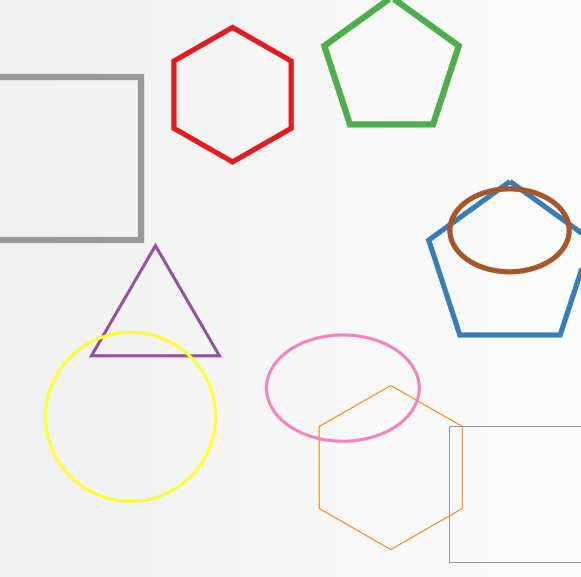[{"shape": "hexagon", "thickness": 2.5, "radius": 0.58, "center": [0.4, 0.835]}, {"shape": "pentagon", "thickness": 2.5, "radius": 0.73, "center": [0.877, 0.538]}, {"shape": "pentagon", "thickness": 3, "radius": 0.61, "center": [0.674, 0.882]}, {"shape": "triangle", "thickness": 1.5, "radius": 0.64, "center": [0.267, 0.447]}, {"shape": "hexagon", "thickness": 0.5, "radius": 0.71, "center": [0.672, 0.19]}, {"shape": "circle", "thickness": 1.5, "radius": 0.73, "center": [0.225, 0.277]}, {"shape": "oval", "thickness": 2.5, "radius": 0.51, "center": [0.877, 0.6]}, {"shape": "oval", "thickness": 1.5, "radius": 0.66, "center": [0.59, 0.327]}, {"shape": "square", "thickness": 0.5, "radius": 0.59, "center": [0.891, 0.144]}, {"shape": "square", "thickness": 3, "radius": 0.7, "center": [0.102, 0.724]}]